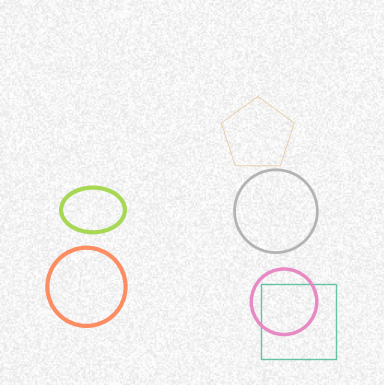[{"shape": "square", "thickness": 1, "radius": 0.48, "center": [0.775, 0.165]}, {"shape": "circle", "thickness": 3, "radius": 0.51, "center": [0.225, 0.255]}, {"shape": "circle", "thickness": 2.5, "radius": 0.43, "center": [0.738, 0.216]}, {"shape": "oval", "thickness": 3, "radius": 0.41, "center": [0.242, 0.455]}, {"shape": "pentagon", "thickness": 0.5, "radius": 0.5, "center": [0.67, 0.65]}, {"shape": "circle", "thickness": 2, "radius": 0.54, "center": [0.717, 0.451]}]